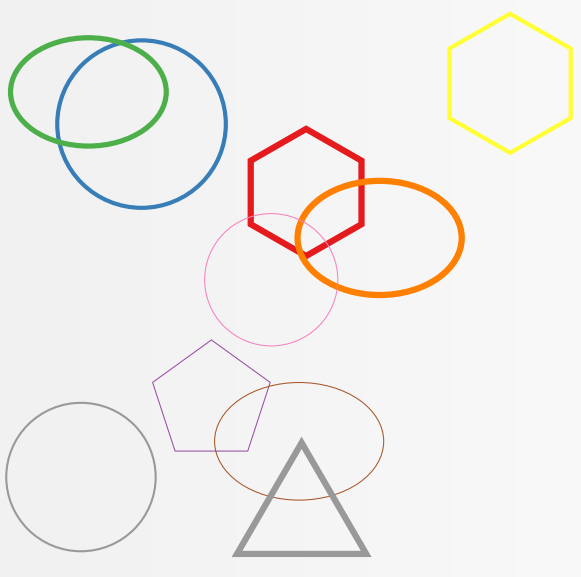[{"shape": "hexagon", "thickness": 3, "radius": 0.55, "center": [0.527, 0.666]}, {"shape": "circle", "thickness": 2, "radius": 0.73, "center": [0.244, 0.784]}, {"shape": "oval", "thickness": 2.5, "radius": 0.67, "center": [0.152, 0.84]}, {"shape": "pentagon", "thickness": 0.5, "radius": 0.53, "center": [0.364, 0.304]}, {"shape": "oval", "thickness": 3, "radius": 0.71, "center": [0.653, 0.587]}, {"shape": "hexagon", "thickness": 2, "radius": 0.6, "center": [0.878, 0.855]}, {"shape": "oval", "thickness": 0.5, "radius": 0.73, "center": [0.515, 0.235]}, {"shape": "circle", "thickness": 0.5, "radius": 0.57, "center": [0.467, 0.515]}, {"shape": "circle", "thickness": 1, "radius": 0.64, "center": [0.139, 0.173]}, {"shape": "triangle", "thickness": 3, "radius": 0.64, "center": [0.519, 0.104]}]